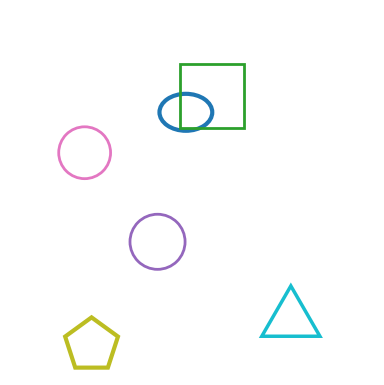[{"shape": "oval", "thickness": 3, "radius": 0.34, "center": [0.483, 0.708]}, {"shape": "square", "thickness": 2, "radius": 0.42, "center": [0.551, 0.75]}, {"shape": "circle", "thickness": 2, "radius": 0.36, "center": [0.409, 0.372]}, {"shape": "circle", "thickness": 2, "radius": 0.34, "center": [0.22, 0.603]}, {"shape": "pentagon", "thickness": 3, "radius": 0.36, "center": [0.238, 0.103]}, {"shape": "triangle", "thickness": 2.5, "radius": 0.44, "center": [0.755, 0.17]}]